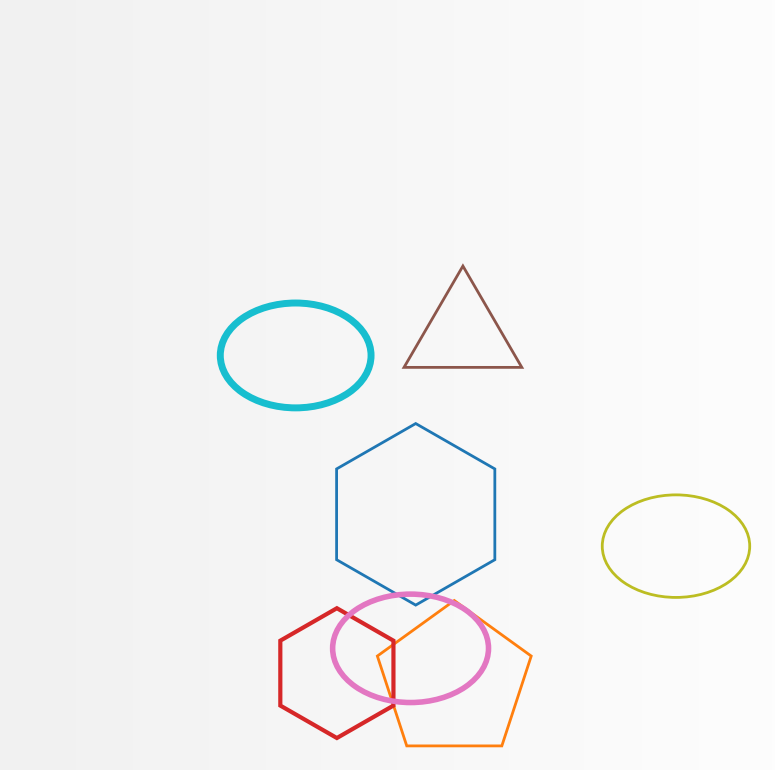[{"shape": "hexagon", "thickness": 1, "radius": 0.59, "center": [0.536, 0.332]}, {"shape": "pentagon", "thickness": 1, "radius": 0.52, "center": [0.586, 0.116]}, {"shape": "hexagon", "thickness": 1.5, "radius": 0.42, "center": [0.435, 0.126]}, {"shape": "triangle", "thickness": 1, "radius": 0.44, "center": [0.597, 0.567]}, {"shape": "oval", "thickness": 2, "radius": 0.5, "center": [0.53, 0.158]}, {"shape": "oval", "thickness": 1, "radius": 0.48, "center": [0.872, 0.291]}, {"shape": "oval", "thickness": 2.5, "radius": 0.49, "center": [0.382, 0.538]}]